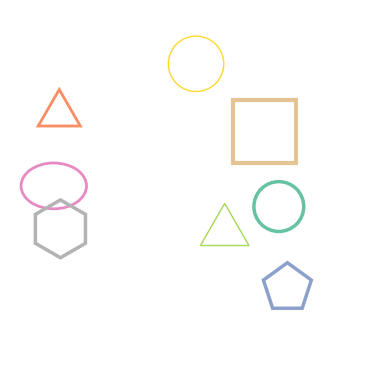[{"shape": "circle", "thickness": 2.5, "radius": 0.32, "center": [0.724, 0.463]}, {"shape": "triangle", "thickness": 2, "radius": 0.32, "center": [0.154, 0.704]}, {"shape": "pentagon", "thickness": 2.5, "radius": 0.33, "center": [0.746, 0.252]}, {"shape": "oval", "thickness": 2, "radius": 0.43, "center": [0.14, 0.517]}, {"shape": "triangle", "thickness": 1, "radius": 0.36, "center": [0.584, 0.399]}, {"shape": "circle", "thickness": 1, "radius": 0.36, "center": [0.509, 0.834]}, {"shape": "square", "thickness": 3, "radius": 0.41, "center": [0.687, 0.658]}, {"shape": "hexagon", "thickness": 2.5, "radius": 0.38, "center": [0.157, 0.406]}]